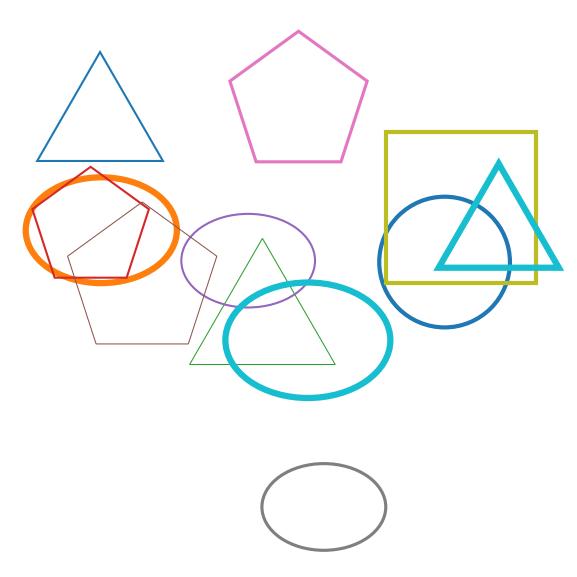[{"shape": "circle", "thickness": 2, "radius": 0.57, "center": [0.77, 0.545]}, {"shape": "triangle", "thickness": 1, "radius": 0.63, "center": [0.173, 0.783]}, {"shape": "oval", "thickness": 3, "radius": 0.65, "center": [0.175, 0.6]}, {"shape": "triangle", "thickness": 0.5, "radius": 0.73, "center": [0.454, 0.441]}, {"shape": "pentagon", "thickness": 1, "radius": 0.53, "center": [0.157, 0.604]}, {"shape": "oval", "thickness": 1, "radius": 0.58, "center": [0.43, 0.548]}, {"shape": "pentagon", "thickness": 0.5, "radius": 0.68, "center": [0.246, 0.513]}, {"shape": "pentagon", "thickness": 1.5, "radius": 0.62, "center": [0.517, 0.82]}, {"shape": "oval", "thickness": 1.5, "radius": 0.54, "center": [0.561, 0.121]}, {"shape": "square", "thickness": 2, "radius": 0.65, "center": [0.798, 0.64]}, {"shape": "triangle", "thickness": 3, "radius": 0.6, "center": [0.864, 0.596]}, {"shape": "oval", "thickness": 3, "radius": 0.71, "center": [0.533, 0.41]}]